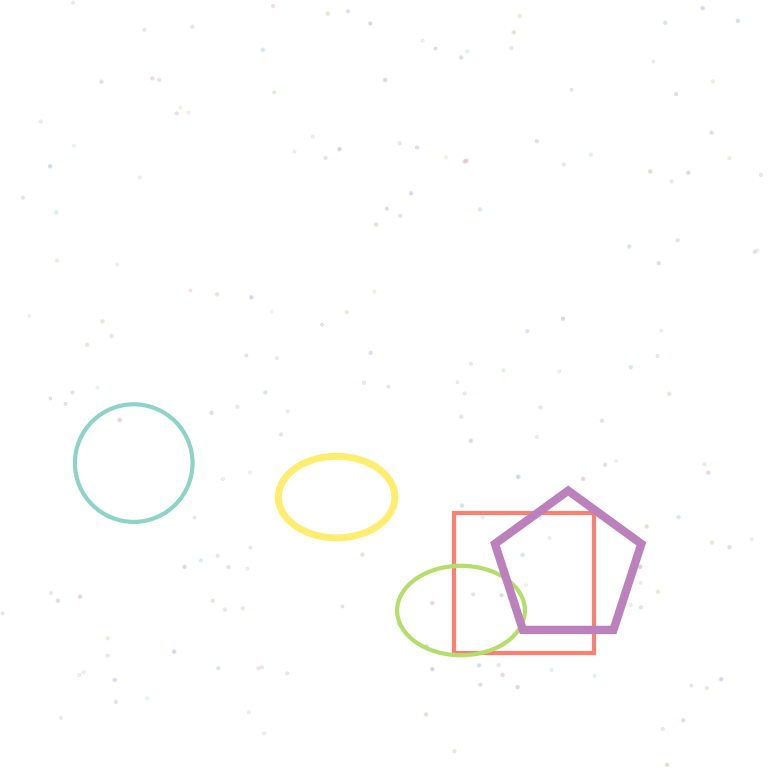[{"shape": "circle", "thickness": 1.5, "radius": 0.38, "center": [0.174, 0.399]}, {"shape": "square", "thickness": 1.5, "radius": 0.45, "center": [0.68, 0.243]}, {"shape": "oval", "thickness": 1.5, "radius": 0.41, "center": [0.599, 0.207]}, {"shape": "pentagon", "thickness": 3, "radius": 0.5, "center": [0.738, 0.263]}, {"shape": "oval", "thickness": 2.5, "radius": 0.38, "center": [0.437, 0.354]}]